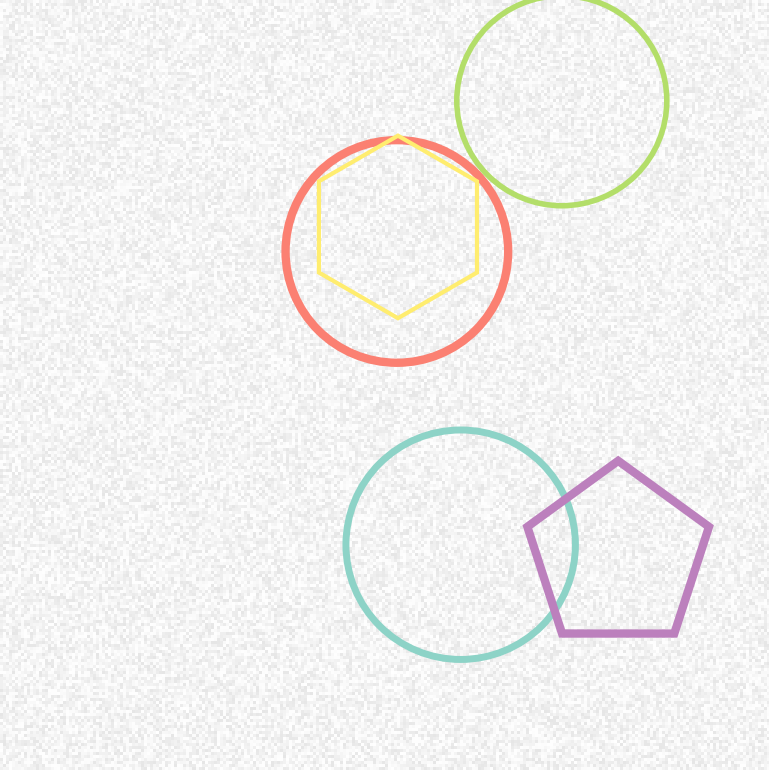[{"shape": "circle", "thickness": 2.5, "radius": 0.75, "center": [0.598, 0.293]}, {"shape": "circle", "thickness": 3, "radius": 0.72, "center": [0.515, 0.673]}, {"shape": "circle", "thickness": 2, "radius": 0.68, "center": [0.73, 0.869]}, {"shape": "pentagon", "thickness": 3, "radius": 0.62, "center": [0.803, 0.278]}, {"shape": "hexagon", "thickness": 1.5, "radius": 0.59, "center": [0.517, 0.705]}]